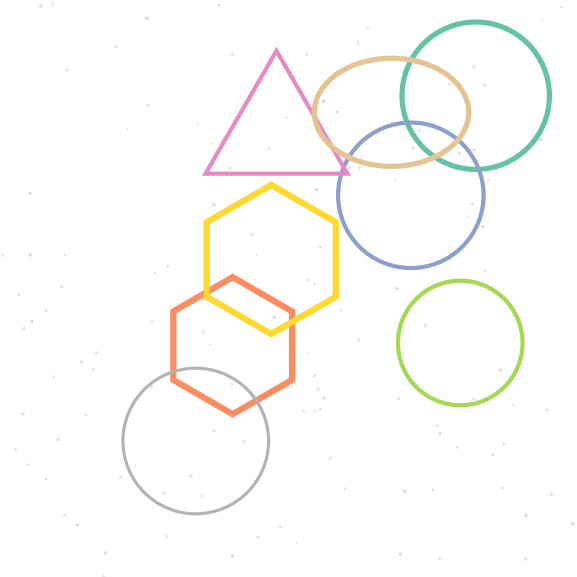[{"shape": "circle", "thickness": 2.5, "radius": 0.64, "center": [0.824, 0.833]}, {"shape": "hexagon", "thickness": 3, "radius": 0.59, "center": [0.403, 0.401]}, {"shape": "circle", "thickness": 2, "radius": 0.63, "center": [0.711, 0.661]}, {"shape": "triangle", "thickness": 2, "radius": 0.71, "center": [0.479, 0.769]}, {"shape": "circle", "thickness": 2, "radius": 0.54, "center": [0.797, 0.405]}, {"shape": "hexagon", "thickness": 3, "radius": 0.65, "center": [0.47, 0.55]}, {"shape": "oval", "thickness": 2.5, "radius": 0.67, "center": [0.678, 0.805]}, {"shape": "circle", "thickness": 1.5, "radius": 0.63, "center": [0.339, 0.236]}]